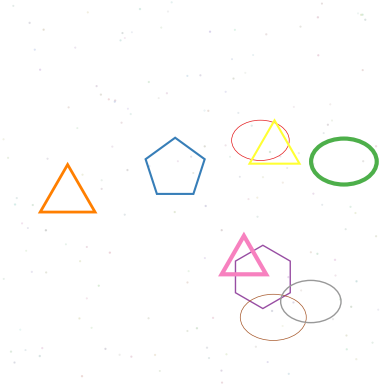[{"shape": "oval", "thickness": 0.5, "radius": 0.37, "center": [0.676, 0.635]}, {"shape": "pentagon", "thickness": 1.5, "radius": 0.4, "center": [0.455, 0.562]}, {"shape": "oval", "thickness": 3, "radius": 0.43, "center": [0.893, 0.58]}, {"shape": "hexagon", "thickness": 1, "radius": 0.41, "center": [0.683, 0.281]}, {"shape": "triangle", "thickness": 2, "radius": 0.41, "center": [0.176, 0.49]}, {"shape": "triangle", "thickness": 1.5, "radius": 0.38, "center": [0.713, 0.612]}, {"shape": "oval", "thickness": 0.5, "radius": 0.43, "center": [0.71, 0.176]}, {"shape": "triangle", "thickness": 3, "radius": 0.33, "center": [0.634, 0.321]}, {"shape": "oval", "thickness": 1, "radius": 0.39, "center": [0.807, 0.217]}]